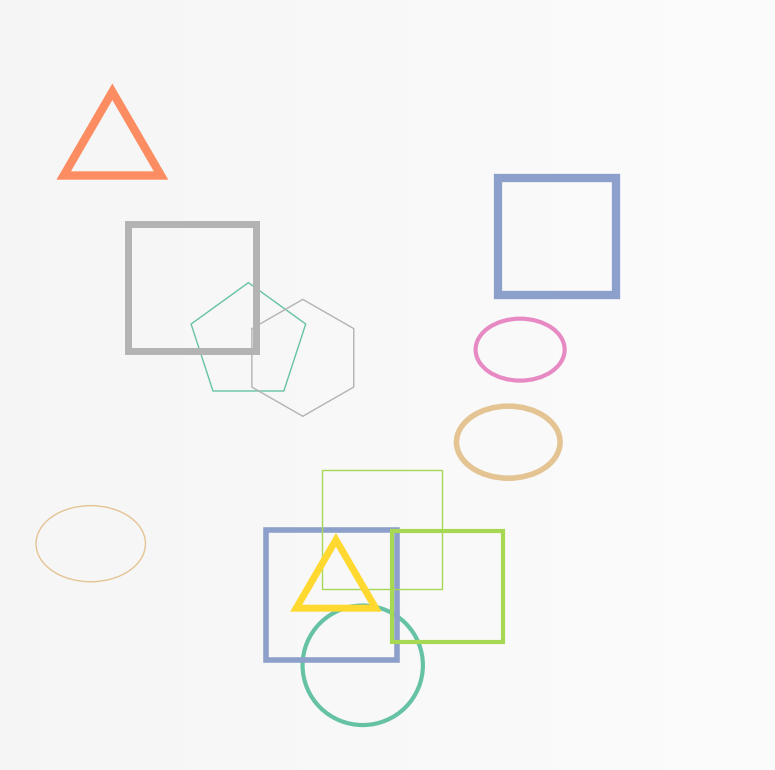[{"shape": "circle", "thickness": 1.5, "radius": 0.39, "center": [0.468, 0.136]}, {"shape": "pentagon", "thickness": 0.5, "radius": 0.39, "center": [0.321, 0.555]}, {"shape": "triangle", "thickness": 3, "radius": 0.36, "center": [0.145, 0.808]}, {"shape": "square", "thickness": 2, "radius": 0.42, "center": [0.428, 0.227]}, {"shape": "square", "thickness": 3, "radius": 0.38, "center": [0.719, 0.693]}, {"shape": "oval", "thickness": 1.5, "radius": 0.29, "center": [0.671, 0.546]}, {"shape": "square", "thickness": 0.5, "radius": 0.39, "center": [0.493, 0.313]}, {"shape": "square", "thickness": 1.5, "radius": 0.36, "center": [0.577, 0.238]}, {"shape": "triangle", "thickness": 2.5, "radius": 0.3, "center": [0.433, 0.24]}, {"shape": "oval", "thickness": 2, "radius": 0.33, "center": [0.656, 0.426]}, {"shape": "oval", "thickness": 0.5, "radius": 0.35, "center": [0.117, 0.294]}, {"shape": "hexagon", "thickness": 0.5, "radius": 0.38, "center": [0.391, 0.535]}, {"shape": "square", "thickness": 2.5, "radius": 0.41, "center": [0.248, 0.627]}]